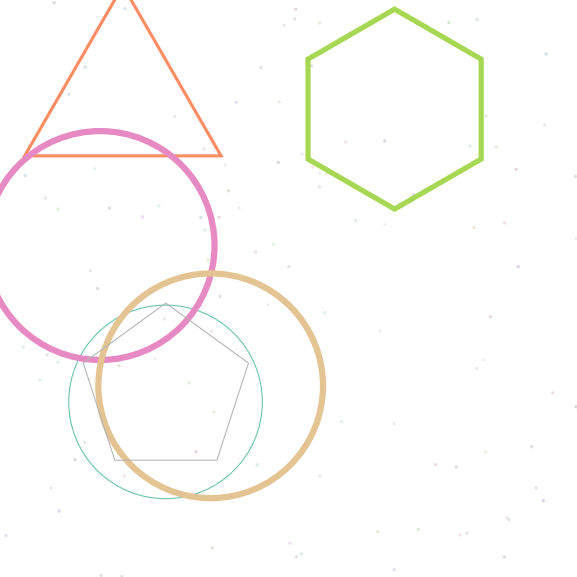[{"shape": "circle", "thickness": 0.5, "radius": 0.84, "center": [0.287, 0.303]}, {"shape": "triangle", "thickness": 1.5, "radius": 0.98, "center": [0.213, 0.827]}, {"shape": "circle", "thickness": 3, "radius": 0.99, "center": [0.173, 0.574]}, {"shape": "hexagon", "thickness": 2.5, "radius": 0.87, "center": [0.683, 0.81]}, {"shape": "circle", "thickness": 3, "radius": 0.97, "center": [0.365, 0.331]}, {"shape": "pentagon", "thickness": 0.5, "radius": 0.75, "center": [0.287, 0.324]}]